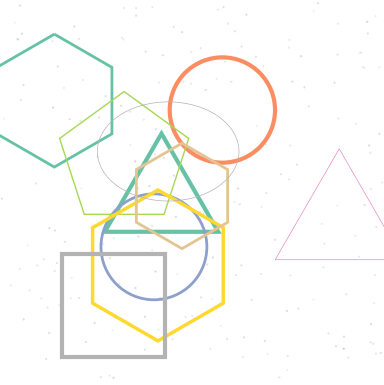[{"shape": "triangle", "thickness": 3, "radius": 0.85, "center": [0.42, 0.483]}, {"shape": "hexagon", "thickness": 2, "radius": 0.86, "center": [0.141, 0.739]}, {"shape": "circle", "thickness": 3, "radius": 0.68, "center": [0.578, 0.714]}, {"shape": "circle", "thickness": 2, "radius": 0.69, "center": [0.4, 0.359]}, {"shape": "triangle", "thickness": 0.5, "radius": 0.96, "center": [0.881, 0.421]}, {"shape": "pentagon", "thickness": 1, "radius": 0.88, "center": [0.322, 0.586]}, {"shape": "hexagon", "thickness": 2.5, "radius": 0.98, "center": [0.41, 0.311]}, {"shape": "hexagon", "thickness": 2, "radius": 0.68, "center": [0.473, 0.491]}, {"shape": "oval", "thickness": 0.5, "radius": 0.92, "center": [0.437, 0.607]}, {"shape": "square", "thickness": 3, "radius": 0.67, "center": [0.295, 0.207]}]